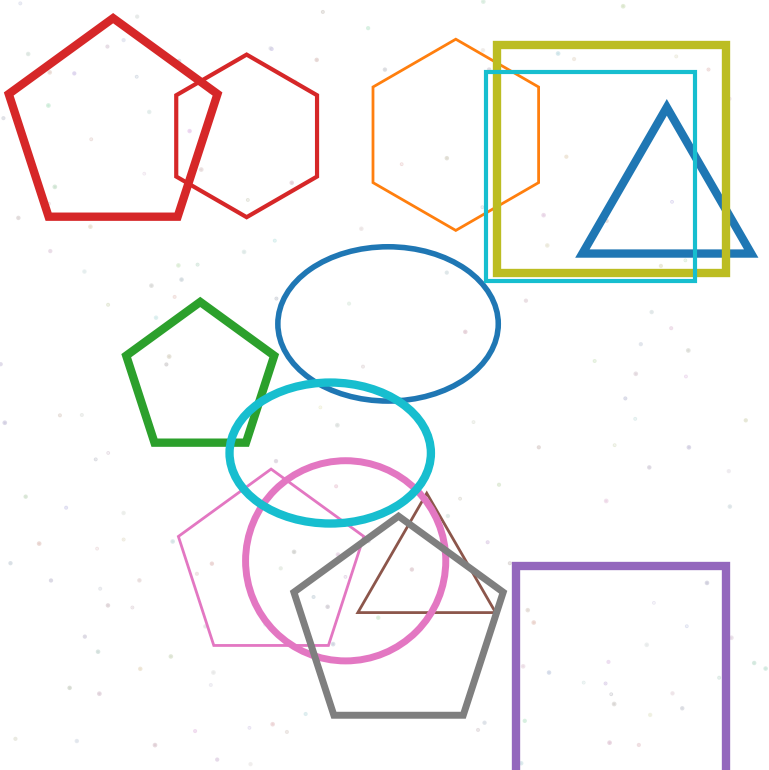[{"shape": "oval", "thickness": 2, "radius": 0.72, "center": [0.504, 0.579]}, {"shape": "triangle", "thickness": 3, "radius": 0.63, "center": [0.866, 0.734]}, {"shape": "hexagon", "thickness": 1, "radius": 0.62, "center": [0.592, 0.825]}, {"shape": "pentagon", "thickness": 3, "radius": 0.51, "center": [0.26, 0.507]}, {"shape": "pentagon", "thickness": 3, "radius": 0.71, "center": [0.147, 0.834]}, {"shape": "hexagon", "thickness": 1.5, "radius": 0.53, "center": [0.32, 0.824]}, {"shape": "square", "thickness": 3, "radius": 0.68, "center": [0.806, 0.129]}, {"shape": "triangle", "thickness": 1, "radius": 0.52, "center": [0.554, 0.256]}, {"shape": "pentagon", "thickness": 1, "radius": 0.63, "center": [0.352, 0.264]}, {"shape": "circle", "thickness": 2.5, "radius": 0.65, "center": [0.449, 0.272]}, {"shape": "pentagon", "thickness": 2.5, "radius": 0.71, "center": [0.518, 0.187]}, {"shape": "square", "thickness": 3, "radius": 0.74, "center": [0.794, 0.793]}, {"shape": "square", "thickness": 1.5, "radius": 0.68, "center": [0.766, 0.771]}, {"shape": "oval", "thickness": 3, "radius": 0.65, "center": [0.429, 0.412]}]